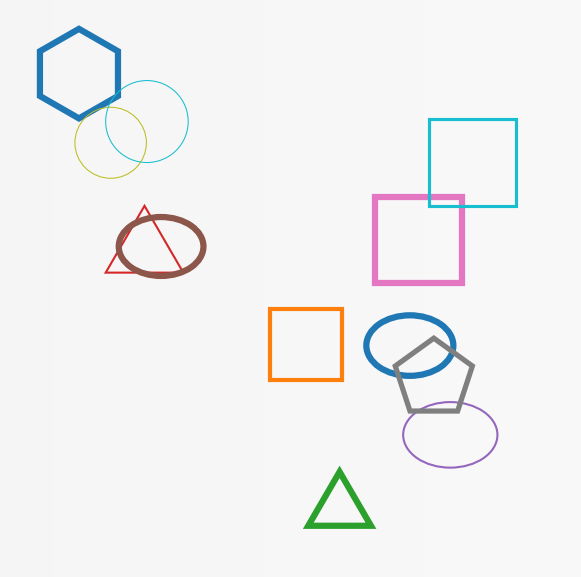[{"shape": "hexagon", "thickness": 3, "radius": 0.39, "center": [0.136, 0.872]}, {"shape": "oval", "thickness": 3, "radius": 0.37, "center": [0.705, 0.401]}, {"shape": "square", "thickness": 2, "radius": 0.31, "center": [0.527, 0.403]}, {"shape": "triangle", "thickness": 3, "radius": 0.31, "center": [0.584, 0.12]}, {"shape": "triangle", "thickness": 1, "radius": 0.39, "center": [0.249, 0.566]}, {"shape": "oval", "thickness": 1, "radius": 0.41, "center": [0.775, 0.246]}, {"shape": "oval", "thickness": 3, "radius": 0.36, "center": [0.277, 0.572]}, {"shape": "square", "thickness": 3, "radius": 0.37, "center": [0.72, 0.583]}, {"shape": "pentagon", "thickness": 2.5, "radius": 0.35, "center": [0.746, 0.344]}, {"shape": "circle", "thickness": 0.5, "radius": 0.31, "center": [0.19, 0.752]}, {"shape": "circle", "thickness": 0.5, "radius": 0.35, "center": [0.253, 0.789]}, {"shape": "square", "thickness": 1.5, "radius": 0.38, "center": [0.813, 0.718]}]